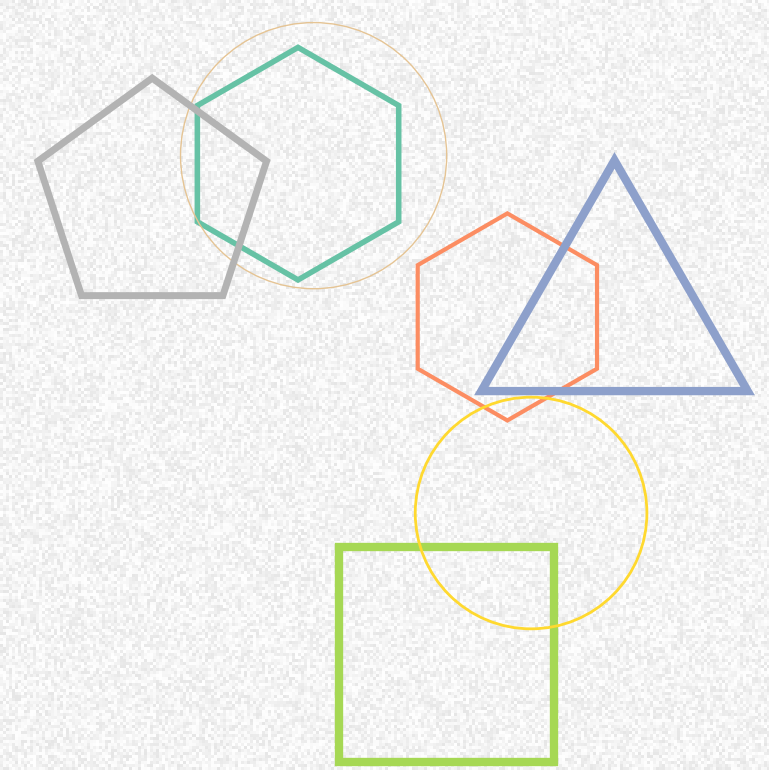[{"shape": "hexagon", "thickness": 2, "radius": 0.75, "center": [0.387, 0.787]}, {"shape": "hexagon", "thickness": 1.5, "radius": 0.67, "center": [0.659, 0.588]}, {"shape": "triangle", "thickness": 3, "radius": 1.0, "center": [0.798, 0.592]}, {"shape": "square", "thickness": 3, "radius": 0.7, "center": [0.58, 0.15]}, {"shape": "circle", "thickness": 1, "radius": 0.75, "center": [0.69, 0.334]}, {"shape": "circle", "thickness": 0.5, "radius": 0.86, "center": [0.407, 0.798]}, {"shape": "pentagon", "thickness": 2.5, "radius": 0.78, "center": [0.198, 0.742]}]